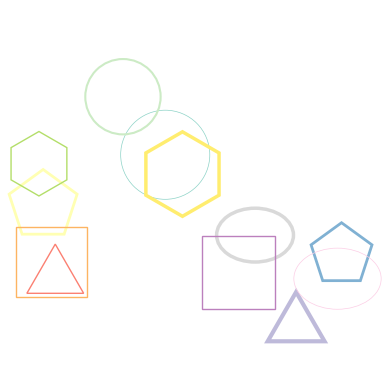[{"shape": "circle", "thickness": 0.5, "radius": 0.58, "center": [0.429, 0.598]}, {"shape": "pentagon", "thickness": 2, "radius": 0.46, "center": [0.112, 0.467]}, {"shape": "triangle", "thickness": 3, "radius": 0.43, "center": [0.769, 0.156]}, {"shape": "triangle", "thickness": 1, "radius": 0.43, "center": [0.144, 0.281]}, {"shape": "pentagon", "thickness": 2, "radius": 0.42, "center": [0.887, 0.338]}, {"shape": "square", "thickness": 1, "radius": 0.46, "center": [0.133, 0.319]}, {"shape": "hexagon", "thickness": 1, "radius": 0.42, "center": [0.101, 0.575]}, {"shape": "oval", "thickness": 0.5, "radius": 0.57, "center": [0.877, 0.276]}, {"shape": "oval", "thickness": 2.5, "radius": 0.5, "center": [0.662, 0.389]}, {"shape": "square", "thickness": 1, "radius": 0.47, "center": [0.62, 0.292]}, {"shape": "circle", "thickness": 1.5, "radius": 0.49, "center": [0.319, 0.749]}, {"shape": "hexagon", "thickness": 2.5, "radius": 0.55, "center": [0.474, 0.548]}]